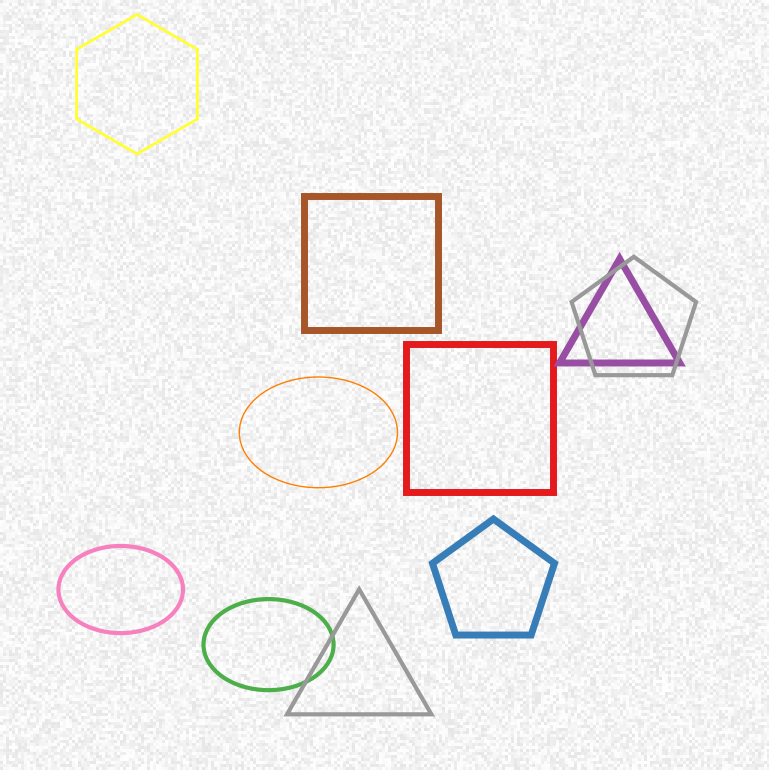[{"shape": "square", "thickness": 2.5, "radius": 0.48, "center": [0.623, 0.457]}, {"shape": "pentagon", "thickness": 2.5, "radius": 0.42, "center": [0.641, 0.243]}, {"shape": "oval", "thickness": 1.5, "radius": 0.42, "center": [0.349, 0.163]}, {"shape": "triangle", "thickness": 2.5, "radius": 0.45, "center": [0.805, 0.574]}, {"shape": "oval", "thickness": 0.5, "radius": 0.51, "center": [0.414, 0.438]}, {"shape": "hexagon", "thickness": 1, "radius": 0.45, "center": [0.178, 0.891]}, {"shape": "square", "thickness": 2.5, "radius": 0.44, "center": [0.482, 0.658]}, {"shape": "oval", "thickness": 1.5, "radius": 0.4, "center": [0.157, 0.234]}, {"shape": "triangle", "thickness": 1.5, "radius": 0.54, "center": [0.466, 0.126]}, {"shape": "pentagon", "thickness": 1.5, "radius": 0.43, "center": [0.823, 0.582]}]